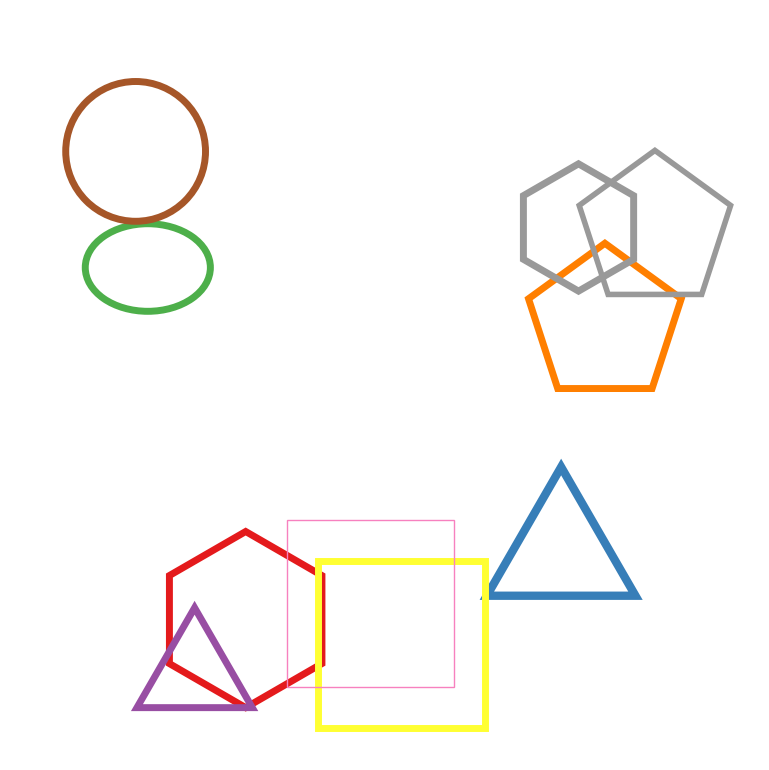[{"shape": "hexagon", "thickness": 2.5, "radius": 0.57, "center": [0.319, 0.195]}, {"shape": "triangle", "thickness": 3, "radius": 0.56, "center": [0.729, 0.282]}, {"shape": "oval", "thickness": 2.5, "radius": 0.41, "center": [0.192, 0.653]}, {"shape": "triangle", "thickness": 2.5, "radius": 0.43, "center": [0.253, 0.124]}, {"shape": "pentagon", "thickness": 2.5, "radius": 0.52, "center": [0.786, 0.58]}, {"shape": "square", "thickness": 2.5, "radius": 0.54, "center": [0.522, 0.163]}, {"shape": "circle", "thickness": 2.5, "radius": 0.45, "center": [0.176, 0.803]}, {"shape": "square", "thickness": 0.5, "radius": 0.54, "center": [0.481, 0.216]}, {"shape": "pentagon", "thickness": 2, "radius": 0.52, "center": [0.851, 0.701]}, {"shape": "hexagon", "thickness": 2.5, "radius": 0.41, "center": [0.751, 0.705]}]